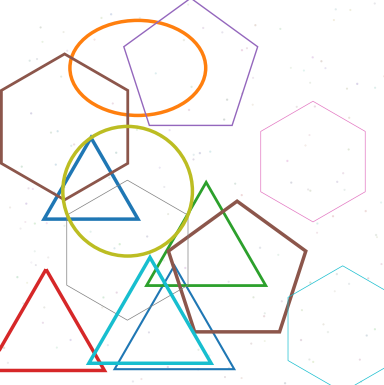[{"shape": "triangle", "thickness": 1.5, "radius": 0.9, "center": [0.453, 0.131]}, {"shape": "triangle", "thickness": 2.5, "radius": 0.7, "center": [0.236, 0.501]}, {"shape": "oval", "thickness": 2.5, "radius": 0.88, "center": [0.358, 0.824]}, {"shape": "triangle", "thickness": 2, "radius": 0.89, "center": [0.535, 0.348]}, {"shape": "triangle", "thickness": 2.5, "radius": 0.88, "center": [0.12, 0.125]}, {"shape": "pentagon", "thickness": 1, "radius": 0.91, "center": [0.495, 0.822]}, {"shape": "pentagon", "thickness": 2.5, "radius": 0.94, "center": [0.616, 0.29]}, {"shape": "hexagon", "thickness": 2, "radius": 0.95, "center": [0.168, 0.67]}, {"shape": "hexagon", "thickness": 0.5, "radius": 0.78, "center": [0.813, 0.58]}, {"shape": "hexagon", "thickness": 0.5, "radius": 0.91, "center": [0.331, 0.35]}, {"shape": "circle", "thickness": 2.5, "radius": 0.84, "center": [0.331, 0.503]}, {"shape": "hexagon", "thickness": 0.5, "radius": 0.82, "center": [0.89, 0.146]}, {"shape": "triangle", "thickness": 2.5, "radius": 0.92, "center": [0.39, 0.148]}]